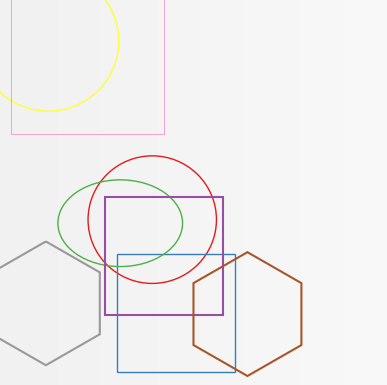[{"shape": "circle", "thickness": 1, "radius": 0.83, "center": [0.393, 0.43]}, {"shape": "square", "thickness": 1, "radius": 0.77, "center": [0.454, 0.188]}, {"shape": "oval", "thickness": 1, "radius": 0.8, "center": [0.31, 0.42]}, {"shape": "square", "thickness": 1.5, "radius": 0.76, "center": [0.423, 0.335]}, {"shape": "circle", "thickness": 1, "radius": 0.91, "center": [0.125, 0.893]}, {"shape": "hexagon", "thickness": 1.5, "radius": 0.8, "center": [0.639, 0.184]}, {"shape": "square", "thickness": 0.5, "radius": 0.99, "center": [0.225, 0.849]}, {"shape": "hexagon", "thickness": 1.5, "radius": 0.8, "center": [0.118, 0.212]}]